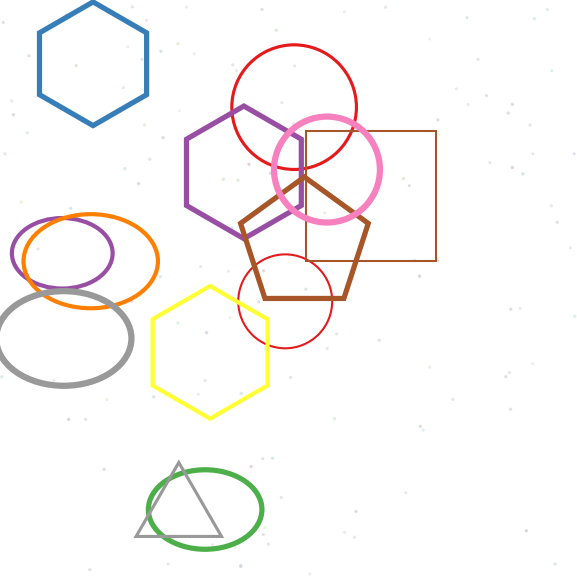[{"shape": "circle", "thickness": 1.5, "radius": 0.54, "center": [0.509, 0.814]}, {"shape": "circle", "thickness": 1, "radius": 0.41, "center": [0.494, 0.477]}, {"shape": "hexagon", "thickness": 2.5, "radius": 0.54, "center": [0.161, 0.889]}, {"shape": "oval", "thickness": 2.5, "radius": 0.49, "center": [0.355, 0.117]}, {"shape": "hexagon", "thickness": 2.5, "radius": 0.57, "center": [0.422, 0.701]}, {"shape": "oval", "thickness": 2, "radius": 0.44, "center": [0.108, 0.561]}, {"shape": "oval", "thickness": 2, "radius": 0.58, "center": [0.157, 0.547]}, {"shape": "hexagon", "thickness": 2, "radius": 0.57, "center": [0.364, 0.389]}, {"shape": "pentagon", "thickness": 2.5, "radius": 0.58, "center": [0.527, 0.576]}, {"shape": "square", "thickness": 1, "radius": 0.57, "center": [0.642, 0.659]}, {"shape": "circle", "thickness": 3, "radius": 0.46, "center": [0.566, 0.706]}, {"shape": "triangle", "thickness": 1.5, "radius": 0.43, "center": [0.31, 0.113]}, {"shape": "oval", "thickness": 3, "radius": 0.59, "center": [0.111, 0.413]}]